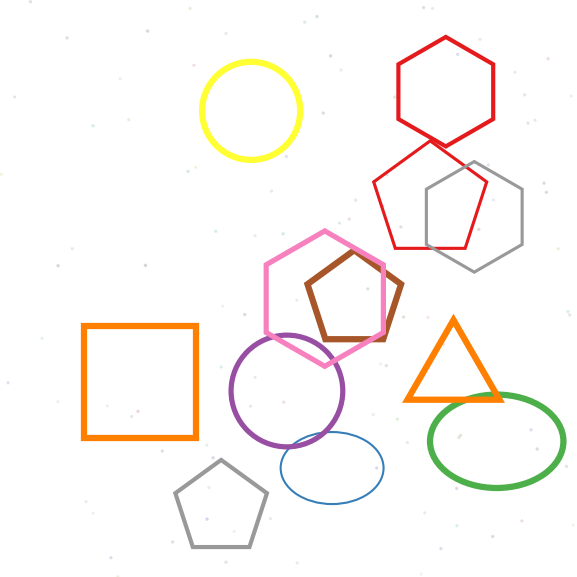[{"shape": "pentagon", "thickness": 1.5, "radius": 0.51, "center": [0.745, 0.652]}, {"shape": "hexagon", "thickness": 2, "radius": 0.47, "center": [0.772, 0.84]}, {"shape": "oval", "thickness": 1, "radius": 0.45, "center": [0.575, 0.189]}, {"shape": "oval", "thickness": 3, "radius": 0.58, "center": [0.86, 0.235]}, {"shape": "circle", "thickness": 2.5, "radius": 0.48, "center": [0.497, 0.322]}, {"shape": "square", "thickness": 3, "radius": 0.48, "center": [0.242, 0.338]}, {"shape": "triangle", "thickness": 3, "radius": 0.46, "center": [0.785, 0.353]}, {"shape": "circle", "thickness": 3, "radius": 0.42, "center": [0.435, 0.807]}, {"shape": "pentagon", "thickness": 3, "radius": 0.43, "center": [0.613, 0.481]}, {"shape": "hexagon", "thickness": 2.5, "radius": 0.59, "center": [0.562, 0.482]}, {"shape": "hexagon", "thickness": 1.5, "radius": 0.48, "center": [0.821, 0.624]}, {"shape": "pentagon", "thickness": 2, "radius": 0.42, "center": [0.383, 0.119]}]